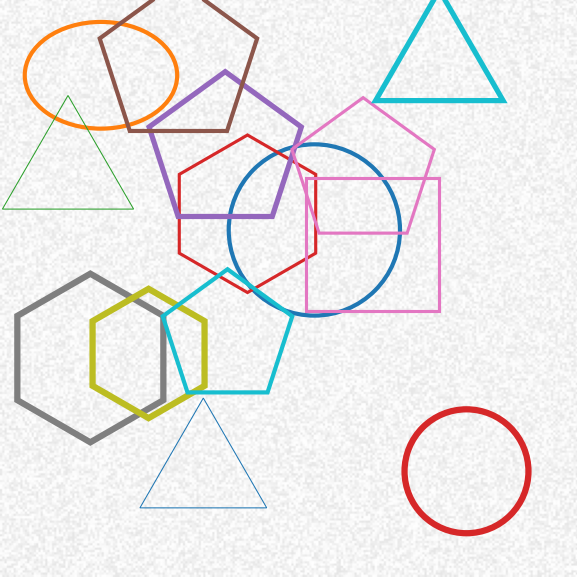[{"shape": "triangle", "thickness": 0.5, "radius": 0.63, "center": [0.352, 0.183]}, {"shape": "circle", "thickness": 2, "radius": 0.74, "center": [0.544, 0.601]}, {"shape": "oval", "thickness": 2, "radius": 0.66, "center": [0.175, 0.869]}, {"shape": "triangle", "thickness": 0.5, "radius": 0.66, "center": [0.118, 0.703]}, {"shape": "circle", "thickness": 3, "radius": 0.54, "center": [0.808, 0.183]}, {"shape": "hexagon", "thickness": 1.5, "radius": 0.68, "center": [0.429, 0.629]}, {"shape": "pentagon", "thickness": 2.5, "radius": 0.69, "center": [0.39, 0.736]}, {"shape": "pentagon", "thickness": 2, "radius": 0.72, "center": [0.309, 0.888]}, {"shape": "square", "thickness": 1.5, "radius": 0.58, "center": [0.645, 0.576]}, {"shape": "pentagon", "thickness": 1.5, "radius": 0.65, "center": [0.629, 0.7]}, {"shape": "hexagon", "thickness": 3, "radius": 0.73, "center": [0.156, 0.379]}, {"shape": "hexagon", "thickness": 3, "radius": 0.56, "center": [0.257, 0.387]}, {"shape": "pentagon", "thickness": 2, "radius": 0.59, "center": [0.394, 0.415]}, {"shape": "triangle", "thickness": 2.5, "radius": 0.64, "center": [0.761, 0.889]}]